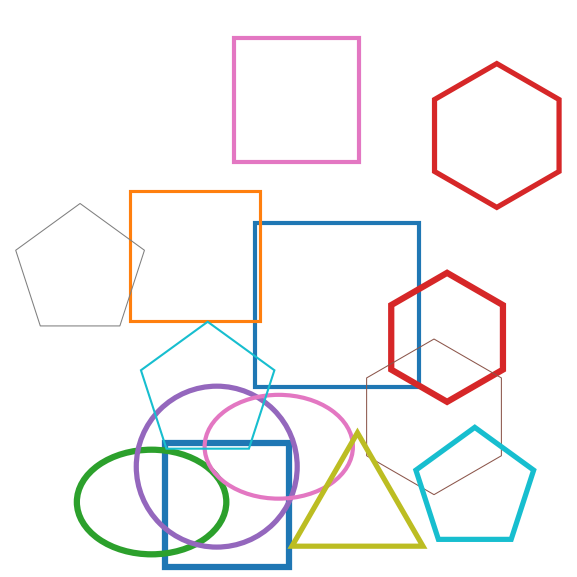[{"shape": "square", "thickness": 2, "radius": 0.71, "center": [0.584, 0.471]}, {"shape": "square", "thickness": 3, "radius": 0.54, "center": [0.392, 0.124]}, {"shape": "square", "thickness": 1.5, "radius": 0.56, "center": [0.338, 0.556]}, {"shape": "oval", "thickness": 3, "radius": 0.65, "center": [0.262, 0.13]}, {"shape": "hexagon", "thickness": 3, "radius": 0.56, "center": [0.774, 0.415]}, {"shape": "hexagon", "thickness": 2.5, "radius": 0.62, "center": [0.86, 0.765]}, {"shape": "circle", "thickness": 2.5, "radius": 0.7, "center": [0.375, 0.191]}, {"shape": "hexagon", "thickness": 0.5, "radius": 0.67, "center": [0.752, 0.277]}, {"shape": "oval", "thickness": 2, "radius": 0.64, "center": [0.483, 0.226]}, {"shape": "square", "thickness": 2, "radius": 0.54, "center": [0.513, 0.826]}, {"shape": "pentagon", "thickness": 0.5, "radius": 0.59, "center": [0.139, 0.53]}, {"shape": "triangle", "thickness": 2.5, "radius": 0.65, "center": [0.619, 0.119]}, {"shape": "pentagon", "thickness": 2.5, "radius": 0.54, "center": [0.822, 0.152]}, {"shape": "pentagon", "thickness": 1, "radius": 0.61, "center": [0.36, 0.32]}]